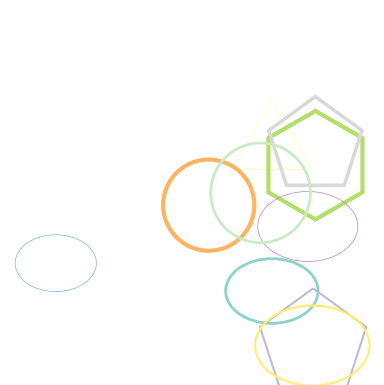[{"shape": "oval", "thickness": 2, "radius": 0.6, "center": [0.706, 0.244]}, {"shape": "triangle", "thickness": 0.5, "radius": 0.6, "center": [0.706, 0.619]}, {"shape": "pentagon", "thickness": 1.5, "radius": 0.73, "center": [0.813, 0.106]}, {"shape": "oval", "thickness": 0.5, "radius": 0.53, "center": [0.145, 0.316]}, {"shape": "circle", "thickness": 3, "radius": 0.59, "center": [0.542, 0.467]}, {"shape": "hexagon", "thickness": 3, "radius": 0.7, "center": [0.819, 0.571]}, {"shape": "pentagon", "thickness": 2.5, "radius": 0.64, "center": [0.819, 0.622]}, {"shape": "oval", "thickness": 0.5, "radius": 0.65, "center": [0.799, 0.412]}, {"shape": "circle", "thickness": 2, "radius": 0.65, "center": [0.677, 0.499]}, {"shape": "oval", "thickness": 1.5, "radius": 0.74, "center": [0.811, 0.103]}]